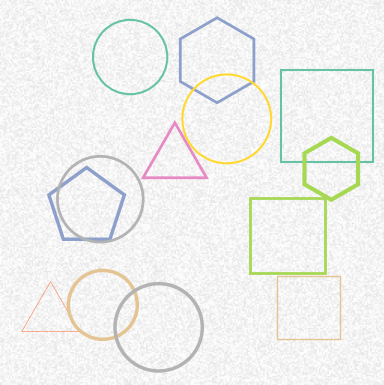[{"shape": "square", "thickness": 1.5, "radius": 0.59, "center": [0.849, 0.698]}, {"shape": "circle", "thickness": 1.5, "radius": 0.48, "center": [0.338, 0.852]}, {"shape": "triangle", "thickness": 0.5, "radius": 0.43, "center": [0.131, 0.182]}, {"shape": "pentagon", "thickness": 2.5, "radius": 0.51, "center": [0.225, 0.462]}, {"shape": "hexagon", "thickness": 2, "radius": 0.55, "center": [0.564, 0.844]}, {"shape": "triangle", "thickness": 2, "radius": 0.48, "center": [0.454, 0.586]}, {"shape": "square", "thickness": 2, "radius": 0.48, "center": [0.747, 0.388]}, {"shape": "hexagon", "thickness": 3, "radius": 0.4, "center": [0.86, 0.562]}, {"shape": "circle", "thickness": 1.5, "radius": 0.58, "center": [0.589, 0.691]}, {"shape": "circle", "thickness": 2.5, "radius": 0.45, "center": [0.267, 0.208]}, {"shape": "square", "thickness": 1, "radius": 0.41, "center": [0.802, 0.202]}, {"shape": "circle", "thickness": 2, "radius": 0.56, "center": [0.261, 0.483]}, {"shape": "circle", "thickness": 2.5, "radius": 0.57, "center": [0.412, 0.15]}]